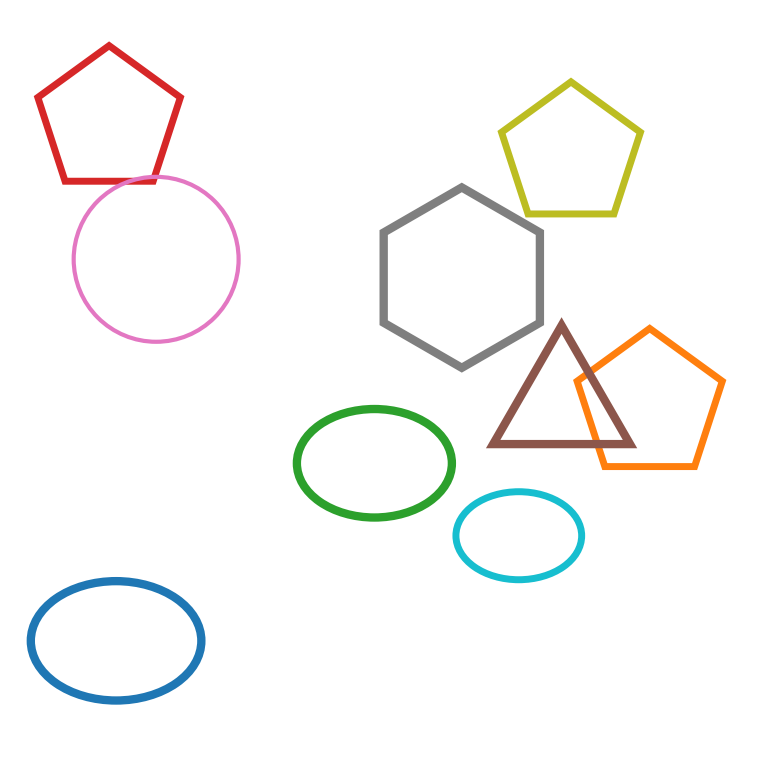[{"shape": "oval", "thickness": 3, "radius": 0.55, "center": [0.151, 0.168]}, {"shape": "pentagon", "thickness": 2.5, "radius": 0.5, "center": [0.844, 0.474]}, {"shape": "oval", "thickness": 3, "radius": 0.5, "center": [0.486, 0.398]}, {"shape": "pentagon", "thickness": 2.5, "radius": 0.49, "center": [0.142, 0.843]}, {"shape": "triangle", "thickness": 3, "radius": 0.51, "center": [0.729, 0.475]}, {"shape": "circle", "thickness": 1.5, "radius": 0.54, "center": [0.203, 0.663]}, {"shape": "hexagon", "thickness": 3, "radius": 0.59, "center": [0.6, 0.639]}, {"shape": "pentagon", "thickness": 2.5, "radius": 0.47, "center": [0.742, 0.799]}, {"shape": "oval", "thickness": 2.5, "radius": 0.41, "center": [0.674, 0.304]}]